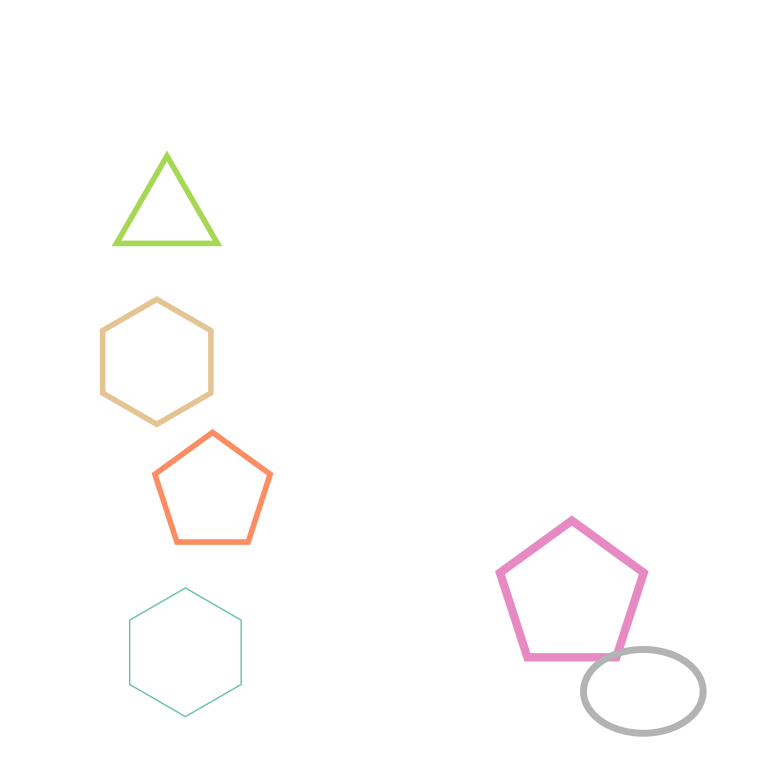[{"shape": "hexagon", "thickness": 0.5, "radius": 0.42, "center": [0.241, 0.153]}, {"shape": "pentagon", "thickness": 2, "radius": 0.39, "center": [0.276, 0.36]}, {"shape": "pentagon", "thickness": 3, "radius": 0.49, "center": [0.743, 0.226]}, {"shape": "triangle", "thickness": 2, "radius": 0.38, "center": [0.217, 0.722]}, {"shape": "hexagon", "thickness": 2, "radius": 0.41, "center": [0.204, 0.53]}, {"shape": "oval", "thickness": 2.5, "radius": 0.39, "center": [0.835, 0.102]}]